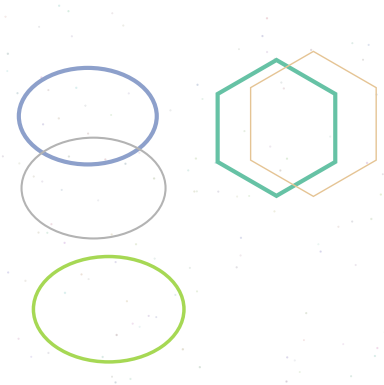[{"shape": "hexagon", "thickness": 3, "radius": 0.88, "center": [0.718, 0.668]}, {"shape": "oval", "thickness": 3, "radius": 0.9, "center": [0.228, 0.698]}, {"shape": "oval", "thickness": 2.5, "radius": 0.98, "center": [0.282, 0.197]}, {"shape": "hexagon", "thickness": 1, "radius": 0.94, "center": [0.814, 0.678]}, {"shape": "oval", "thickness": 1.5, "radius": 0.94, "center": [0.243, 0.512]}]